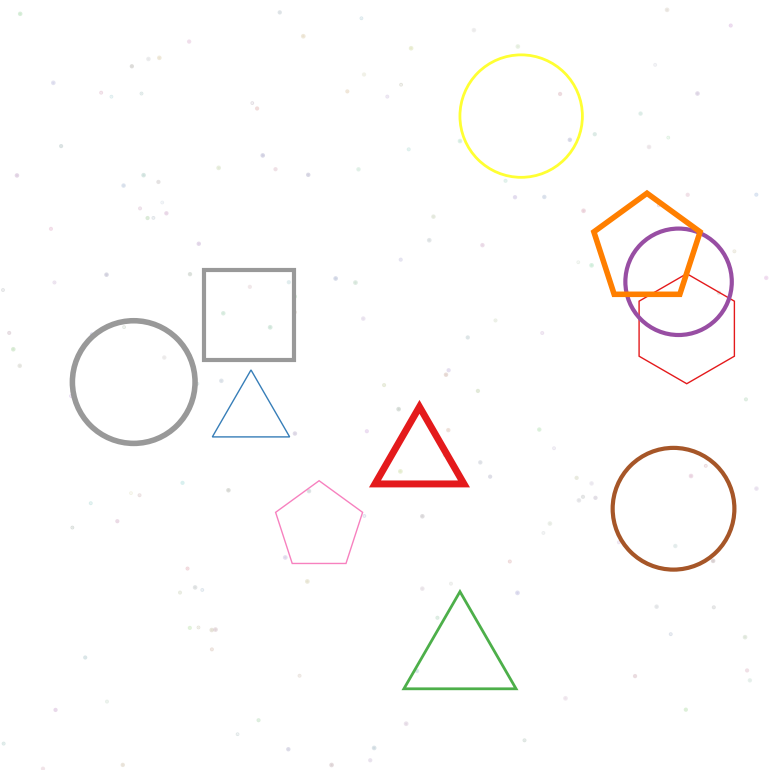[{"shape": "triangle", "thickness": 2.5, "radius": 0.33, "center": [0.545, 0.405]}, {"shape": "hexagon", "thickness": 0.5, "radius": 0.36, "center": [0.892, 0.573]}, {"shape": "triangle", "thickness": 0.5, "radius": 0.29, "center": [0.326, 0.462]}, {"shape": "triangle", "thickness": 1, "radius": 0.42, "center": [0.597, 0.148]}, {"shape": "circle", "thickness": 1.5, "radius": 0.35, "center": [0.881, 0.634]}, {"shape": "pentagon", "thickness": 2, "radius": 0.36, "center": [0.84, 0.676]}, {"shape": "circle", "thickness": 1, "radius": 0.4, "center": [0.677, 0.849]}, {"shape": "circle", "thickness": 1.5, "radius": 0.4, "center": [0.875, 0.339]}, {"shape": "pentagon", "thickness": 0.5, "radius": 0.3, "center": [0.414, 0.316]}, {"shape": "circle", "thickness": 2, "radius": 0.4, "center": [0.174, 0.504]}, {"shape": "square", "thickness": 1.5, "radius": 0.29, "center": [0.323, 0.591]}]